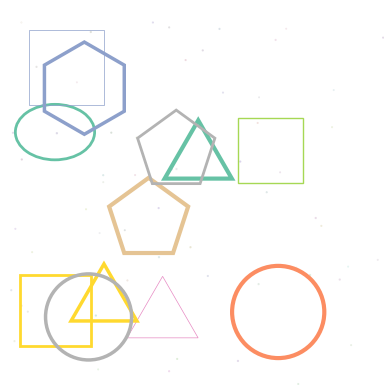[{"shape": "triangle", "thickness": 3, "radius": 0.5, "center": [0.515, 0.587]}, {"shape": "oval", "thickness": 2, "radius": 0.51, "center": [0.143, 0.657]}, {"shape": "circle", "thickness": 3, "radius": 0.6, "center": [0.723, 0.19]}, {"shape": "square", "thickness": 0.5, "radius": 0.49, "center": [0.173, 0.824]}, {"shape": "hexagon", "thickness": 2.5, "radius": 0.6, "center": [0.219, 0.771]}, {"shape": "triangle", "thickness": 0.5, "radius": 0.53, "center": [0.422, 0.176]}, {"shape": "square", "thickness": 1, "radius": 0.42, "center": [0.702, 0.609]}, {"shape": "triangle", "thickness": 2.5, "radius": 0.49, "center": [0.27, 0.216]}, {"shape": "square", "thickness": 2, "radius": 0.46, "center": [0.144, 0.195]}, {"shape": "pentagon", "thickness": 3, "radius": 0.54, "center": [0.386, 0.43]}, {"shape": "circle", "thickness": 2.5, "radius": 0.56, "center": [0.23, 0.177]}, {"shape": "pentagon", "thickness": 2, "radius": 0.53, "center": [0.458, 0.608]}]